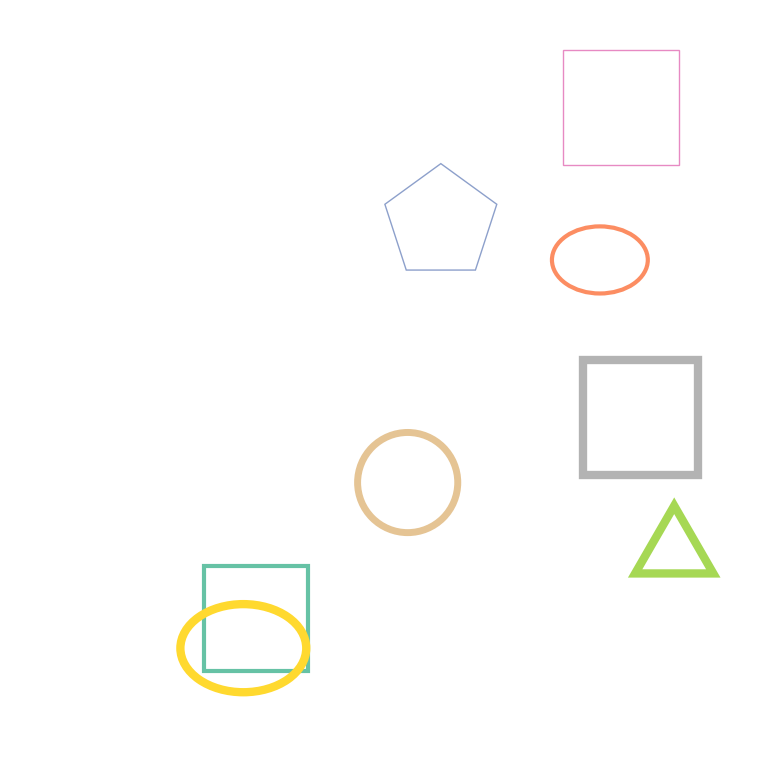[{"shape": "square", "thickness": 1.5, "radius": 0.34, "center": [0.333, 0.197]}, {"shape": "oval", "thickness": 1.5, "radius": 0.31, "center": [0.779, 0.662]}, {"shape": "pentagon", "thickness": 0.5, "radius": 0.38, "center": [0.573, 0.711]}, {"shape": "square", "thickness": 0.5, "radius": 0.38, "center": [0.806, 0.86]}, {"shape": "triangle", "thickness": 3, "radius": 0.29, "center": [0.876, 0.285]}, {"shape": "oval", "thickness": 3, "radius": 0.41, "center": [0.316, 0.158]}, {"shape": "circle", "thickness": 2.5, "radius": 0.33, "center": [0.529, 0.373]}, {"shape": "square", "thickness": 3, "radius": 0.37, "center": [0.832, 0.458]}]